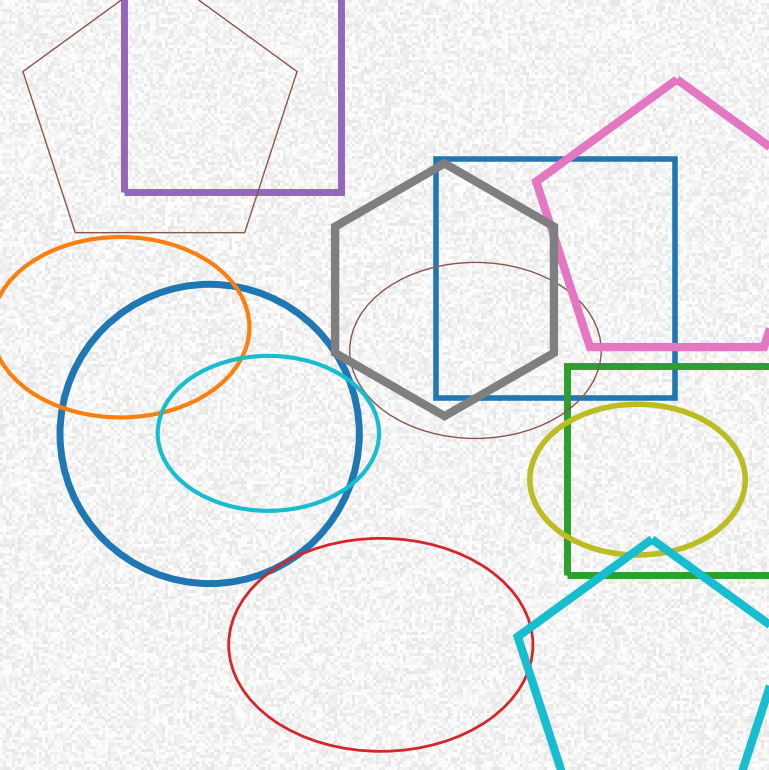[{"shape": "square", "thickness": 2, "radius": 0.78, "center": [0.721, 0.638]}, {"shape": "circle", "thickness": 2.5, "radius": 0.97, "center": [0.272, 0.436]}, {"shape": "oval", "thickness": 1.5, "radius": 0.84, "center": [0.157, 0.575]}, {"shape": "square", "thickness": 2.5, "radius": 0.68, "center": [0.872, 0.389]}, {"shape": "oval", "thickness": 1, "radius": 0.99, "center": [0.495, 0.163]}, {"shape": "square", "thickness": 2.5, "radius": 0.71, "center": [0.302, 0.892]}, {"shape": "oval", "thickness": 0.5, "radius": 0.82, "center": [0.618, 0.545]}, {"shape": "pentagon", "thickness": 0.5, "radius": 0.94, "center": [0.208, 0.849]}, {"shape": "pentagon", "thickness": 3, "radius": 0.96, "center": [0.879, 0.705]}, {"shape": "hexagon", "thickness": 3, "radius": 0.82, "center": [0.577, 0.624]}, {"shape": "oval", "thickness": 2, "radius": 0.7, "center": [0.828, 0.377]}, {"shape": "pentagon", "thickness": 3, "radius": 0.92, "center": [0.847, 0.117]}, {"shape": "oval", "thickness": 1.5, "radius": 0.72, "center": [0.349, 0.437]}]